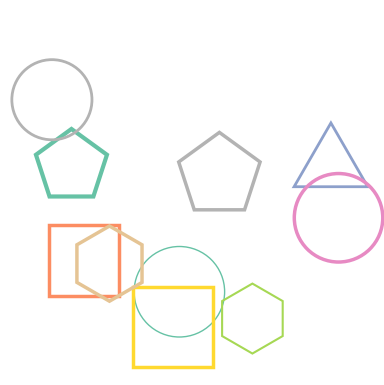[{"shape": "circle", "thickness": 1, "radius": 0.59, "center": [0.466, 0.242]}, {"shape": "pentagon", "thickness": 3, "radius": 0.48, "center": [0.186, 0.568]}, {"shape": "square", "thickness": 2.5, "radius": 0.46, "center": [0.218, 0.324]}, {"shape": "triangle", "thickness": 2, "radius": 0.55, "center": [0.86, 0.57]}, {"shape": "circle", "thickness": 2.5, "radius": 0.57, "center": [0.879, 0.434]}, {"shape": "hexagon", "thickness": 1.5, "radius": 0.45, "center": [0.656, 0.173]}, {"shape": "square", "thickness": 2.5, "radius": 0.52, "center": [0.449, 0.15]}, {"shape": "hexagon", "thickness": 2.5, "radius": 0.49, "center": [0.284, 0.315]}, {"shape": "circle", "thickness": 2, "radius": 0.52, "center": [0.135, 0.741]}, {"shape": "pentagon", "thickness": 2.5, "radius": 0.56, "center": [0.57, 0.545]}]